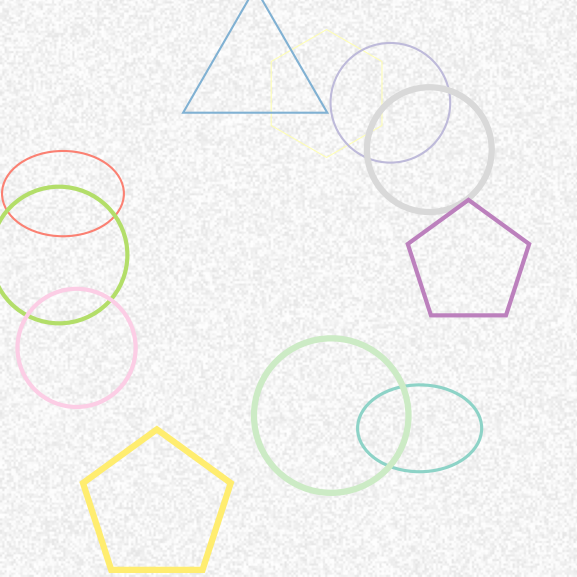[{"shape": "oval", "thickness": 1.5, "radius": 0.54, "center": [0.727, 0.257]}, {"shape": "hexagon", "thickness": 0.5, "radius": 0.55, "center": [0.566, 0.837]}, {"shape": "circle", "thickness": 1, "radius": 0.52, "center": [0.676, 0.821]}, {"shape": "oval", "thickness": 1, "radius": 0.53, "center": [0.109, 0.664]}, {"shape": "triangle", "thickness": 1, "radius": 0.72, "center": [0.442, 0.876]}, {"shape": "circle", "thickness": 2, "radius": 0.59, "center": [0.102, 0.558]}, {"shape": "circle", "thickness": 2, "radius": 0.51, "center": [0.133, 0.397]}, {"shape": "circle", "thickness": 3, "radius": 0.54, "center": [0.743, 0.74]}, {"shape": "pentagon", "thickness": 2, "radius": 0.55, "center": [0.811, 0.542]}, {"shape": "circle", "thickness": 3, "radius": 0.67, "center": [0.574, 0.28]}, {"shape": "pentagon", "thickness": 3, "radius": 0.67, "center": [0.272, 0.121]}]